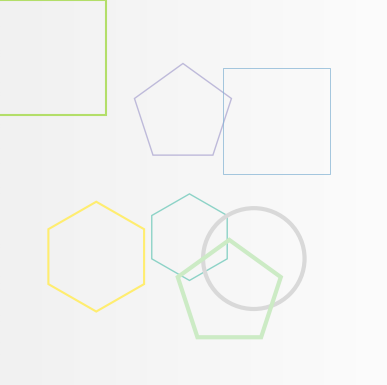[{"shape": "hexagon", "thickness": 1, "radius": 0.56, "center": [0.489, 0.384]}, {"shape": "pentagon", "thickness": 1, "radius": 0.66, "center": [0.472, 0.704]}, {"shape": "square", "thickness": 0.5, "radius": 0.69, "center": [0.713, 0.687]}, {"shape": "square", "thickness": 1.5, "radius": 0.75, "center": [0.125, 0.851]}, {"shape": "circle", "thickness": 3, "radius": 0.65, "center": [0.655, 0.328]}, {"shape": "pentagon", "thickness": 3, "radius": 0.7, "center": [0.592, 0.237]}, {"shape": "hexagon", "thickness": 1.5, "radius": 0.71, "center": [0.248, 0.333]}]